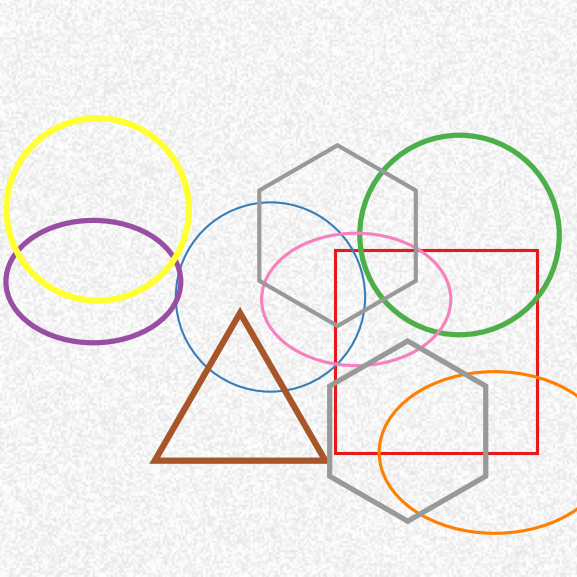[{"shape": "square", "thickness": 1.5, "radius": 0.88, "center": [0.755, 0.391]}, {"shape": "circle", "thickness": 1, "radius": 0.82, "center": [0.468, 0.485]}, {"shape": "circle", "thickness": 2.5, "radius": 0.86, "center": [0.796, 0.592]}, {"shape": "oval", "thickness": 2.5, "radius": 0.76, "center": [0.162, 0.512]}, {"shape": "oval", "thickness": 1.5, "radius": 1.0, "center": [0.857, 0.216]}, {"shape": "circle", "thickness": 3, "radius": 0.79, "center": [0.169, 0.636]}, {"shape": "triangle", "thickness": 3, "radius": 0.85, "center": [0.416, 0.287]}, {"shape": "oval", "thickness": 1.5, "radius": 0.82, "center": [0.617, 0.481]}, {"shape": "hexagon", "thickness": 2, "radius": 0.78, "center": [0.585, 0.591]}, {"shape": "hexagon", "thickness": 2.5, "radius": 0.78, "center": [0.706, 0.253]}]